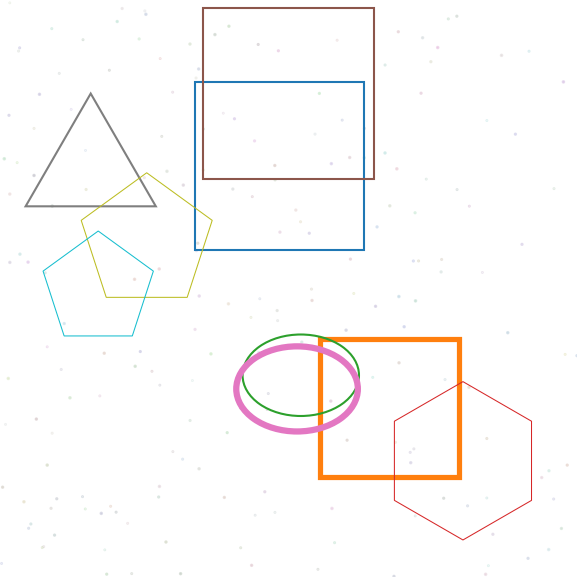[{"shape": "square", "thickness": 1, "radius": 0.73, "center": [0.484, 0.712]}, {"shape": "square", "thickness": 2.5, "radius": 0.6, "center": [0.674, 0.293]}, {"shape": "oval", "thickness": 1, "radius": 0.5, "center": [0.521, 0.349]}, {"shape": "hexagon", "thickness": 0.5, "radius": 0.69, "center": [0.802, 0.201]}, {"shape": "square", "thickness": 1, "radius": 0.74, "center": [0.5, 0.838]}, {"shape": "oval", "thickness": 3, "radius": 0.53, "center": [0.514, 0.326]}, {"shape": "triangle", "thickness": 1, "radius": 0.65, "center": [0.157, 0.707]}, {"shape": "pentagon", "thickness": 0.5, "radius": 0.6, "center": [0.254, 0.581]}, {"shape": "pentagon", "thickness": 0.5, "radius": 0.5, "center": [0.17, 0.499]}]